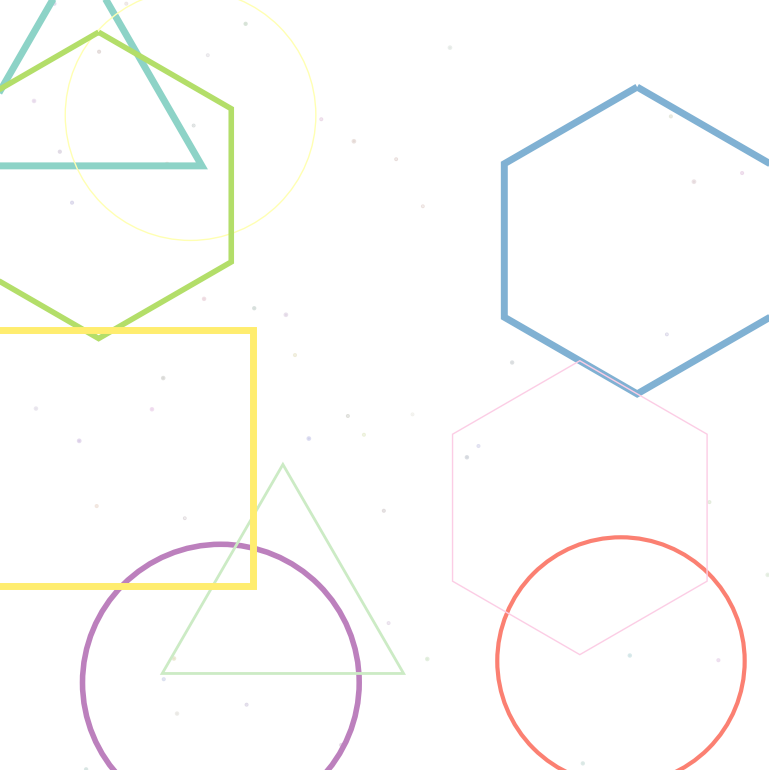[{"shape": "triangle", "thickness": 2.5, "radius": 0.92, "center": [0.103, 0.876]}, {"shape": "circle", "thickness": 0.5, "radius": 0.81, "center": [0.247, 0.85]}, {"shape": "circle", "thickness": 1.5, "radius": 0.8, "center": [0.806, 0.142]}, {"shape": "hexagon", "thickness": 2.5, "radius": 1.0, "center": [0.828, 0.688]}, {"shape": "hexagon", "thickness": 2, "radius": 0.99, "center": [0.128, 0.759]}, {"shape": "hexagon", "thickness": 0.5, "radius": 0.95, "center": [0.753, 0.341]}, {"shape": "circle", "thickness": 2, "radius": 0.9, "center": [0.287, 0.113]}, {"shape": "triangle", "thickness": 1, "radius": 0.9, "center": [0.367, 0.216]}, {"shape": "square", "thickness": 2.5, "radius": 0.83, "center": [0.163, 0.405]}]